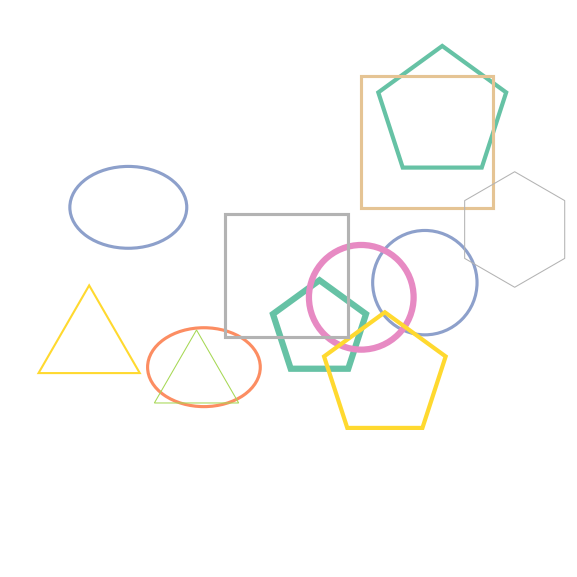[{"shape": "pentagon", "thickness": 2, "radius": 0.58, "center": [0.766, 0.803]}, {"shape": "pentagon", "thickness": 3, "radius": 0.42, "center": [0.553, 0.429]}, {"shape": "oval", "thickness": 1.5, "radius": 0.49, "center": [0.353, 0.363]}, {"shape": "oval", "thickness": 1.5, "radius": 0.51, "center": [0.222, 0.64]}, {"shape": "circle", "thickness": 1.5, "radius": 0.45, "center": [0.736, 0.51]}, {"shape": "circle", "thickness": 3, "radius": 0.45, "center": [0.626, 0.484]}, {"shape": "triangle", "thickness": 0.5, "radius": 0.42, "center": [0.34, 0.343]}, {"shape": "pentagon", "thickness": 2, "radius": 0.55, "center": [0.666, 0.348]}, {"shape": "triangle", "thickness": 1, "radius": 0.51, "center": [0.154, 0.404]}, {"shape": "square", "thickness": 1.5, "radius": 0.57, "center": [0.74, 0.753]}, {"shape": "hexagon", "thickness": 0.5, "radius": 0.5, "center": [0.891, 0.602]}, {"shape": "square", "thickness": 1.5, "radius": 0.53, "center": [0.497, 0.523]}]